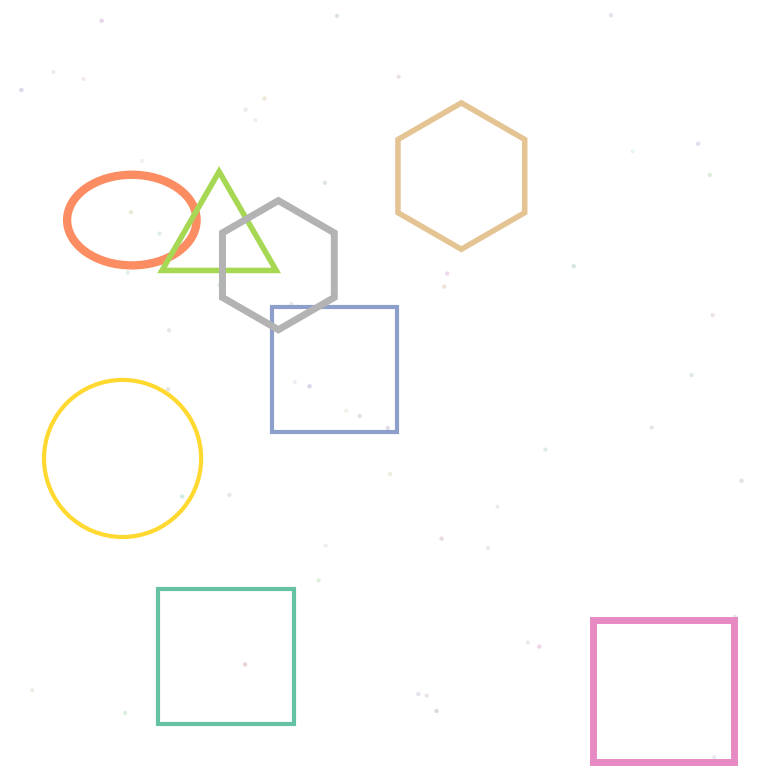[{"shape": "square", "thickness": 1.5, "radius": 0.44, "center": [0.293, 0.148]}, {"shape": "oval", "thickness": 3, "radius": 0.42, "center": [0.171, 0.714]}, {"shape": "square", "thickness": 1.5, "radius": 0.41, "center": [0.434, 0.521]}, {"shape": "square", "thickness": 2.5, "radius": 0.46, "center": [0.862, 0.103]}, {"shape": "triangle", "thickness": 2, "radius": 0.43, "center": [0.285, 0.692]}, {"shape": "circle", "thickness": 1.5, "radius": 0.51, "center": [0.159, 0.405]}, {"shape": "hexagon", "thickness": 2, "radius": 0.48, "center": [0.599, 0.771]}, {"shape": "hexagon", "thickness": 2.5, "radius": 0.42, "center": [0.362, 0.656]}]